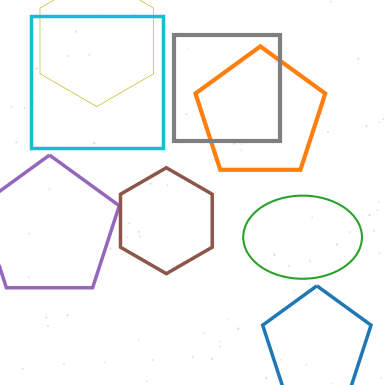[{"shape": "pentagon", "thickness": 2.5, "radius": 0.74, "center": [0.823, 0.11]}, {"shape": "pentagon", "thickness": 3, "radius": 0.89, "center": [0.676, 0.702]}, {"shape": "oval", "thickness": 1.5, "radius": 0.77, "center": [0.786, 0.384]}, {"shape": "pentagon", "thickness": 2.5, "radius": 0.95, "center": [0.129, 0.407]}, {"shape": "hexagon", "thickness": 2.5, "radius": 0.69, "center": [0.432, 0.427]}, {"shape": "square", "thickness": 3, "radius": 0.69, "center": [0.589, 0.772]}, {"shape": "hexagon", "thickness": 0.5, "radius": 0.85, "center": [0.251, 0.894]}, {"shape": "square", "thickness": 2.5, "radius": 0.86, "center": [0.253, 0.786]}]